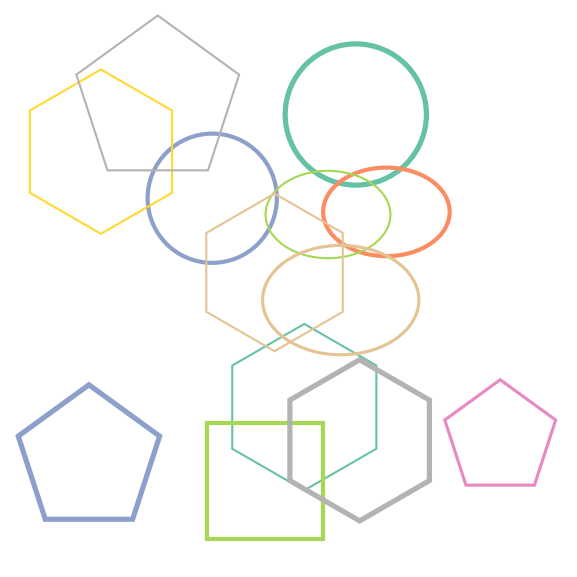[{"shape": "hexagon", "thickness": 1, "radius": 0.72, "center": [0.527, 0.294]}, {"shape": "circle", "thickness": 2.5, "radius": 0.61, "center": [0.616, 0.801]}, {"shape": "oval", "thickness": 2, "radius": 0.55, "center": [0.669, 0.632]}, {"shape": "pentagon", "thickness": 2.5, "radius": 0.64, "center": [0.154, 0.204]}, {"shape": "circle", "thickness": 2, "radius": 0.56, "center": [0.368, 0.656]}, {"shape": "pentagon", "thickness": 1.5, "radius": 0.5, "center": [0.866, 0.241]}, {"shape": "oval", "thickness": 1, "radius": 0.54, "center": [0.568, 0.628]}, {"shape": "square", "thickness": 2, "radius": 0.5, "center": [0.458, 0.167]}, {"shape": "hexagon", "thickness": 1, "radius": 0.71, "center": [0.175, 0.737]}, {"shape": "oval", "thickness": 1.5, "radius": 0.68, "center": [0.59, 0.48]}, {"shape": "hexagon", "thickness": 1, "radius": 0.68, "center": [0.475, 0.528]}, {"shape": "pentagon", "thickness": 1, "radius": 0.74, "center": [0.273, 0.824]}, {"shape": "hexagon", "thickness": 2.5, "radius": 0.7, "center": [0.623, 0.237]}]